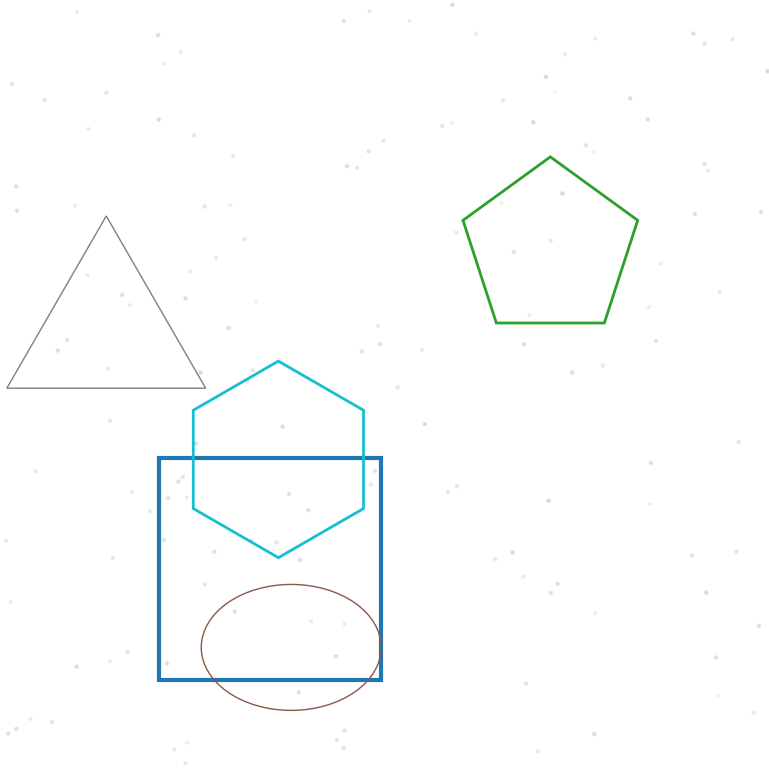[{"shape": "square", "thickness": 1.5, "radius": 0.72, "center": [0.35, 0.261]}, {"shape": "pentagon", "thickness": 1, "radius": 0.6, "center": [0.715, 0.677]}, {"shape": "oval", "thickness": 0.5, "radius": 0.58, "center": [0.378, 0.159]}, {"shape": "triangle", "thickness": 0.5, "radius": 0.75, "center": [0.138, 0.57]}, {"shape": "hexagon", "thickness": 1, "radius": 0.64, "center": [0.362, 0.403]}]